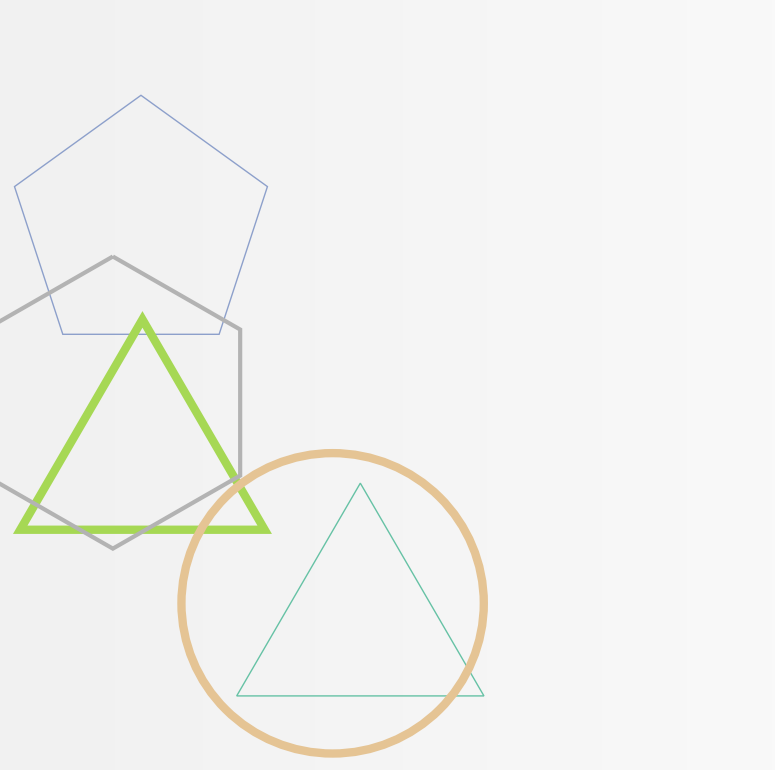[{"shape": "triangle", "thickness": 0.5, "radius": 0.92, "center": [0.465, 0.188]}, {"shape": "pentagon", "thickness": 0.5, "radius": 0.86, "center": [0.182, 0.705]}, {"shape": "triangle", "thickness": 3, "radius": 0.91, "center": [0.184, 0.403]}, {"shape": "circle", "thickness": 3, "radius": 0.98, "center": [0.429, 0.216]}, {"shape": "hexagon", "thickness": 1.5, "radius": 0.95, "center": [0.146, 0.477]}]